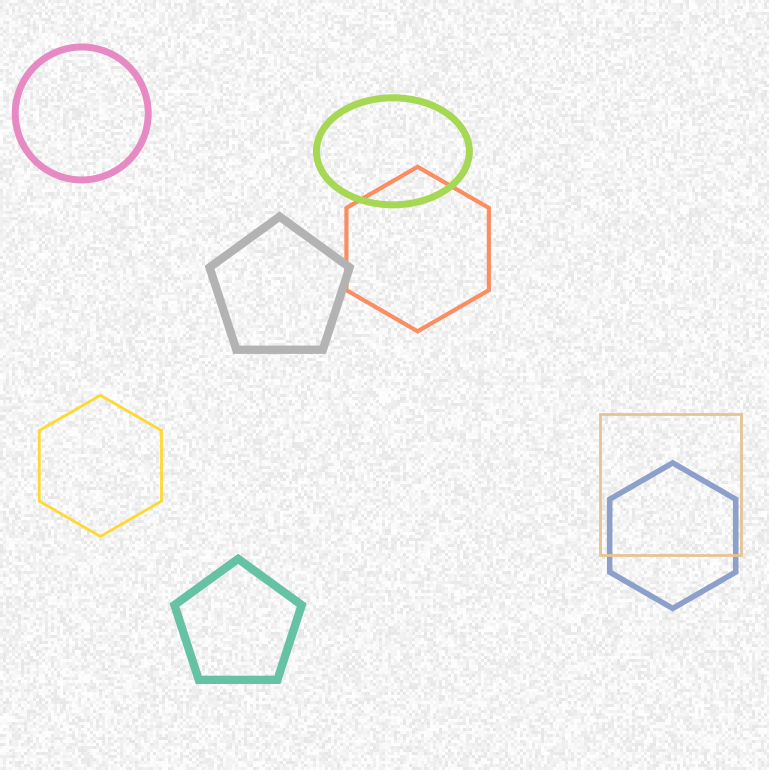[{"shape": "pentagon", "thickness": 3, "radius": 0.43, "center": [0.309, 0.187]}, {"shape": "hexagon", "thickness": 1.5, "radius": 0.53, "center": [0.542, 0.677]}, {"shape": "hexagon", "thickness": 2, "radius": 0.47, "center": [0.874, 0.304]}, {"shape": "circle", "thickness": 2.5, "radius": 0.43, "center": [0.106, 0.853]}, {"shape": "oval", "thickness": 2.5, "radius": 0.5, "center": [0.51, 0.803]}, {"shape": "hexagon", "thickness": 1, "radius": 0.46, "center": [0.13, 0.395]}, {"shape": "square", "thickness": 1, "radius": 0.46, "center": [0.871, 0.37]}, {"shape": "pentagon", "thickness": 3, "radius": 0.48, "center": [0.363, 0.623]}]